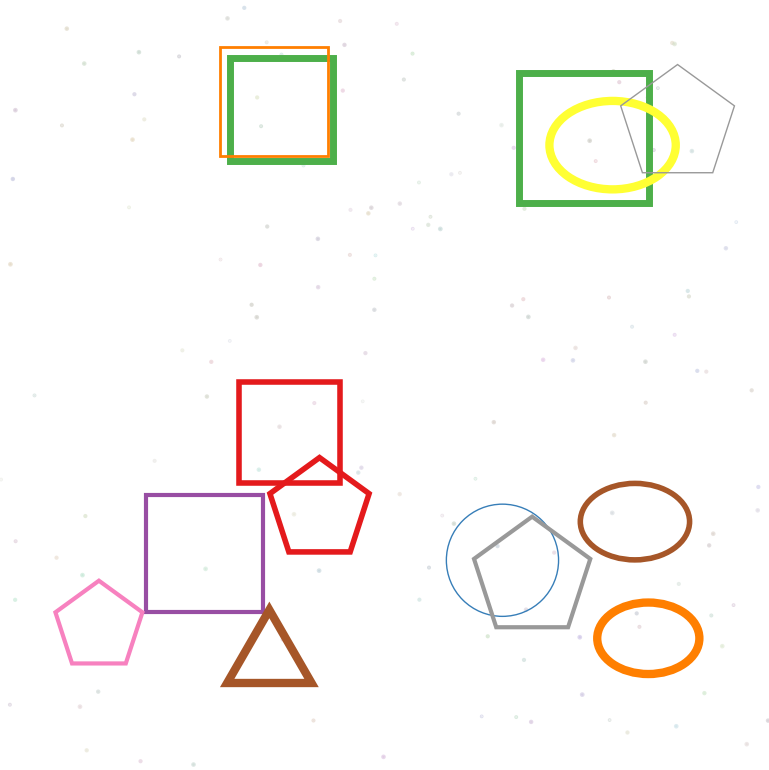[{"shape": "square", "thickness": 2, "radius": 0.33, "center": [0.376, 0.439]}, {"shape": "pentagon", "thickness": 2, "radius": 0.34, "center": [0.415, 0.338]}, {"shape": "circle", "thickness": 0.5, "radius": 0.36, "center": [0.653, 0.272]}, {"shape": "square", "thickness": 2.5, "radius": 0.42, "center": [0.759, 0.821]}, {"shape": "square", "thickness": 2.5, "radius": 0.34, "center": [0.366, 0.858]}, {"shape": "square", "thickness": 1.5, "radius": 0.38, "center": [0.266, 0.282]}, {"shape": "square", "thickness": 1, "radius": 0.35, "center": [0.356, 0.868]}, {"shape": "oval", "thickness": 3, "radius": 0.33, "center": [0.842, 0.171]}, {"shape": "oval", "thickness": 3, "radius": 0.41, "center": [0.796, 0.812]}, {"shape": "triangle", "thickness": 3, "radius": 0.32, "center": [0.35, 0.145]}, {"shape": "oval", "thickness": 2, "radius": 0.35, "center": [0.825, 0.323]}, {"shape": "pentagon", "thickness": 1.5, "radius": 0.3, "center": [0.128, 0.186]}, {"shape": "pentagon", "thickness": 0.5, "radius": 0.39, "center": [0.88, 0.839]}, {"shape": "pentagon", "thickness": 1.5, "radius": 0.4, "center": [0.691, 0.25]}]